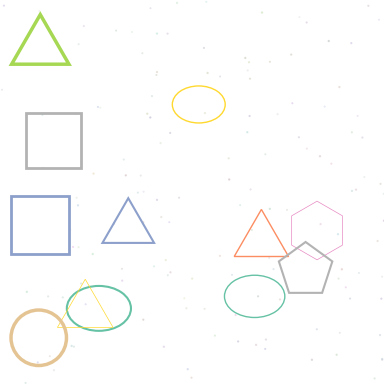[{"shape": "oval", "thickness": 1.5, "radius": 0.42, "center": [0.257, 0.199]}, {"shape": "oval", "thickness": 1, "radius": 0.39, "center": [0.661, 0.23]}, {"shape": "triangle", "thickness": 1, "radius": 0.41, "center": [0.679, 0.375]}, {"shape": "triangle", "thickness": 1.5, "radius": 0.39, "center": [0.333, 0.408]}, {"shape": "square", "thickness": 2, "radius": 0.37, "center": [0.104, 0.416]}, {"shape": "hexagon", "thickness": 0.5, "radius": 0.38, "center": [0.824, 0.401]}, {"shape": "triangle", "thickness": 2.5, "radius": 0.43, "center": [0.105, 0.876]}, {"shape": "oval", "thickness": 1, "radius": 0.34, "center": [0.516, 0.729]}, {"shape": "triangle", "thickness": 0.5, "radius": 0.42, "center": [0.221, 0.191]}, {"shape": "circle", "thickness": 2.5, "radius": 0.36, "center": [0.101, 0.123]}, {"shape": "pentagon", "thickness": 1.5, "radius": 0.37, "center": [0.794, 0.298]}, {"shape": "square", "thickness": 2, "radius": 0.36, "center": [0.139, 0.636]}]